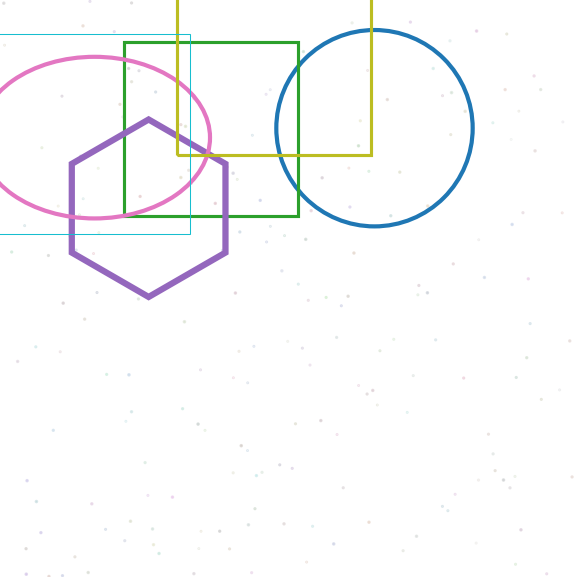[{"shape": "circle", "thickness": 2, "radius": 0.85, "center": [0.648, 0.777]}, {"shape": "square", "thickness": 1.5, "radius": 0.75, "center": [0.365, 0.775]}, {"shape": "hexagon", "thickness": 3, "radius": 0.77, "center": [0.257, 0.639]}, {"shape": "oval", "thickness": 2, "radius": 1.0, "center": [0.164, 0.761]}, {"shape": "square", "thickness": 1.5, "radius": 0.84, "center": [0.474, 0.898]}, {"shape": "square", "thickness": 0.5, "radius": 0.87, "center": [0.155, 0.768]}]